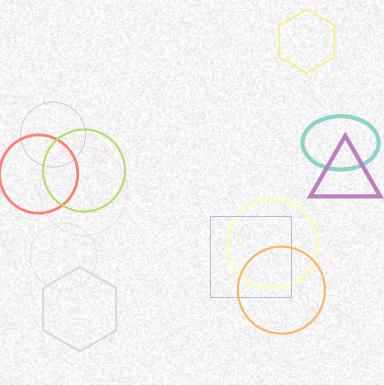[{"shape": "oval", "thickness": 3, "radius": 0.5, "center": [0.885, 0.629]}, {"shape": "circle", "thickness": 1.5, "radius": 0.58, "center": [0.708, 0.367]}, {"shape": "circle", "thickness": 0.5, "radius": 0.42, "center": [0.138, 0.65]}, {"shape": "circle", "thickness": 2, "radius": 0.51, "center": [0.1, 0.548]}, {"shape": "square", "thickness": 0.5, "radius": 0.53, "center": [0.651, 0.334]}, {"shape": "circle", "thickness": 1.5, "radius": 0.57, "center": [0.731, 0.246]}, {"shape": "circle", "thickness": 1.5, "radius": 0.53, "center": [0.218, 0.557]}, {"shape": "circle", "thickness": 0.5, "radius": 0.57, "center": [0.218, 0.502]}, {"shape": "hexagon", "thickness": 1.5, "radius": 0.55, "center": [0.207, 0.197]}, {"shape": "triangle", "thickness": 3, "radius": 0.52, "center": [0.897, 0.542]}, {"shape": "circle", "thickness": 0.5, "radius": 0.43, "center": [0.165, 0.334]}, {"shape": "hexagon", "thickness": 1, "radius": 0.41, "center": [0.797, 0.893]}]